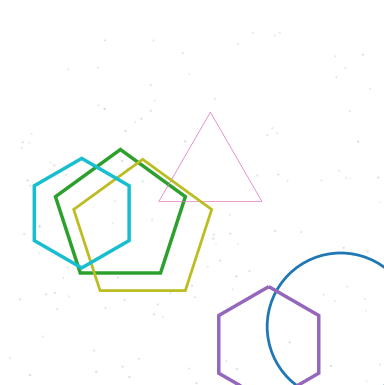[{"shape": "circle", "thickness": 2, "radius": 0.96, "center": [0.885, 0.152]}, {"shape": "pentagon", "thickness": 2.5, "radius": 0.89, "center": [0.313, 0.434]}, {"shape": "hexagon", "thickness": 2.5, "radius": 0.75, "center": [0.698, 0.106]}, {"shape": "triangle", "thickness": 0.5, "radius": 0.77, "center": [0.546, 0.554]}, {"shape": "pentagon", "thickness": 2, "radius": 0.94, "center": [0.371, 0.398]}, {"shape": "hexagon", "thickness": 2.5, "radius": 0.71, "center": [0.212, 0.446]}]